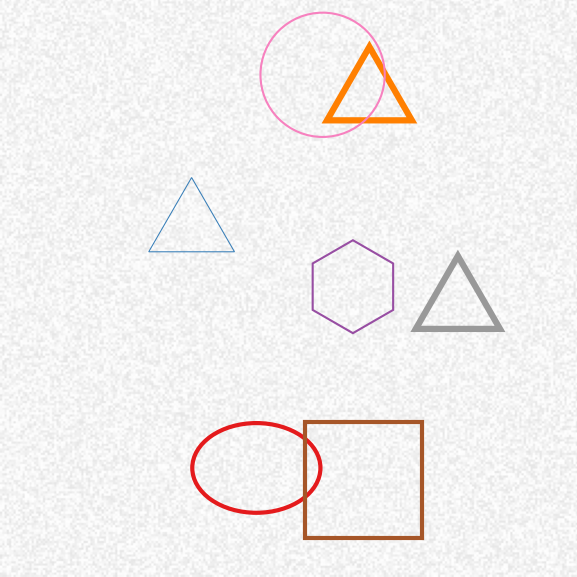[{"shape": "oval", "thickness": 2, "radius": 0.55, "center": [0.444, 0.189]}, {"shape": "triangle", "thickness": 0.5, "radius": 0.43, "center": [0.332, 0.606]}, {"shape": "hexagon", "thickness": 1, "radius": 0.4, "center": [0.611, 0.503]}, {"shape": "triangle", "thickness": 3, "radius": 0.42, "center": [0.64, 0.833]}, {"shape": "square", "thickness": 2, "radius": 0.5, "center": [0.629, 0.169]}, {"shape": "circle", "thickness": 1, "radius": 0.54, "center": [0.559, 0.87]}, {"shape": "triangle", "thickness": 3, "radius": 0.42, "center": [0.793, 0.472]}]